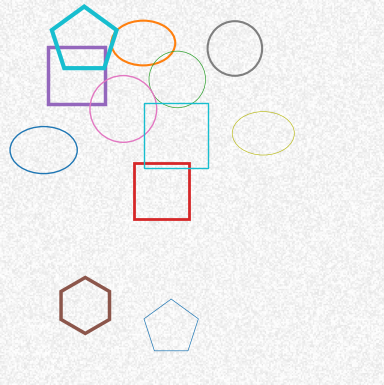[{"shape": "oval", "thickness": 1, "radius": 0.44, "center": [0.113, 0.61]}, {"shape": "pentagon", "thickness": 0.5, "radius": 0.37, "center": [0.445, 0.149]}, {"shape": "oval", "thickness": 1.5, "radius": 0.42, "center": [0.372, 0.888]}, {"shape": "circle", "thickness": 0.5, "radius": 0.37, "center": [0.46, 0.794]}, {"shape": "square", "thickness": 2, "radius": 0.36, "center": [0.42, 0.504]}, {"shape": "square", "thickness": 2.5, "radius": 0.37, "center": [0.199, 0.804]}, {"shape": "hexagon", "thickness": 2.5, "radius": 0.36, "center": [0.221, 0.207]}, {"shape": "circle", "thickness": 1, "radius": 0.43, "center": [0.32, 0.717]}, {"shape": "circle", "thickness": 1.5, "radius": 0.35, "center": [0.61, 0.874]}, {"shape": "oval", "thickness": 0.5, "radius": 0.4, "center": [0.684, 0.654]}, {"shape": "pentagon", "thickness": 3, "radius": 0.44, "center": [0.219, 0.895]}, {"shape": "square", "thickness": 1, "radius": 0.42, "center": [0.458, 0.648]}]